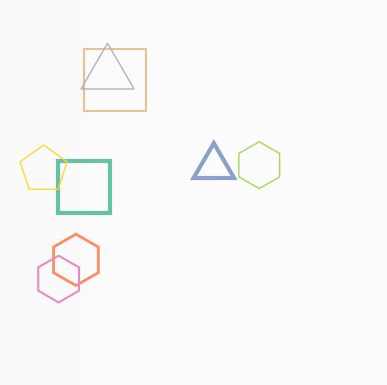[{"shape": "square", "thickness": 3, "radius": 0.34, "center": [0.216, 0.514]}, {"shape": "hexagon", "thickness": 2, "radius": 0.33, "center": [0.196, 0.325]}, {"shape": "triangle", "thickness": 3, "radius": 0.3, "center": [0.552, 0.568]}, {"shape": "hexagon", "thickness": 1.5, "radius": 0.3, "center": [0.151, 0.275]}, {"shape": "hexagon", "thickness": 1, "radius": 0.3, "center": [0.669, 0.571]}, {"shape": "pentagon", "thickness": 1, "radius": 0.32, "center": [0.113, 0.56]}, {"shape": "square", "thickness": 1.5, "radius": 0.4, "center": [0.297, 0.792]}, {"shape": "triangle", "thickness": 1, "radius": 0.4, "center": [0.278, 0.808]}]